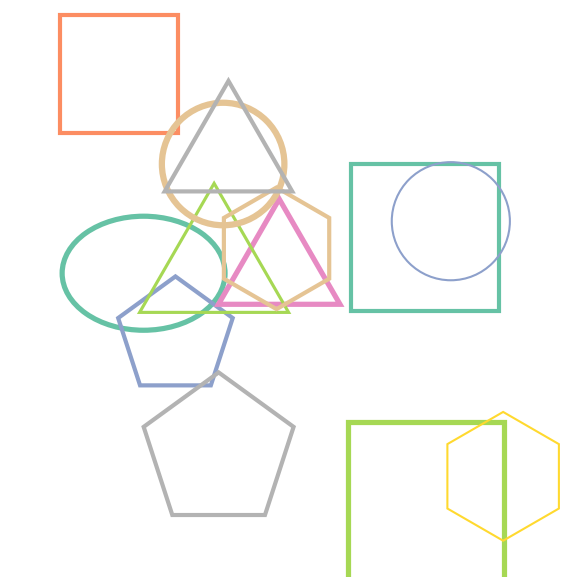[{"shape": "oval", "thickness": 2.5, "radius": 0.71, "center": [0.249, 0.526]}, {"shape": "square", "thickness": 2, "radius": 0.64, "center": [0.736, 0.588]}, {"shape": "square", "thickness": 2, "radius": 0.51, "center": [0.207, 0.871]}, {"shape": "pentagon", "thickness": 2, "radius": 0.52, "center": [0.304, 0.416]}, {"shape": "circle", "thickness": 1, "radius": 0.51, "center": [0.781, 0.616]}, {"shape": "triangle", "thickness": 2.5, "radius": 0.61, "center": [0.483, 0.533]}, {"shape": "square", "thickness": 2.5, "radius": 0.68, "center": [0.738, 0.132]}, {"shape": "triangle", "thickness": 1.5, "radius": 0.74, "center": [0.371, 0.533]}, {"shape": "hexagon", "thickness": 1, "radius": 0.56, "center": [0.871, 0.174]}, {"shape": "circle", "thickness": 3, "radius": 0.53, "center": [0.386, 0.715]}, {"shape": "hexagon", "thickness": 2, "radius": 0.53, "center": [0.479, 0.569]}, {"shape": "triangle", "thickness": 2, "radius": 0.64, "center": [0.396, 0.731]}, {"shape": "pentagon", "thickness": 2, "radius": 0.68, "center": [0.379, 0.218]}]